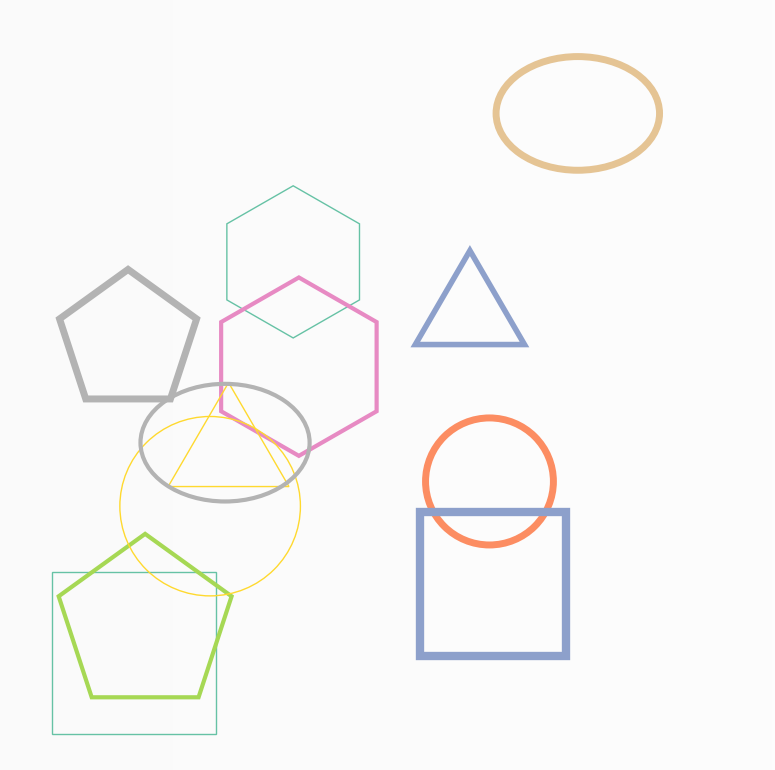[{"shape": "square", "thickness": 0.5, "radius": 0.53, "center": [0.173, 0.152]}, {"shape": "hexagon", "thickness": 0.5, "radius": 0.49, "center": [0.378, 0.66]}, {"shape": "circle", "thickness": 2.5, "radius": 0.41, "center": [0.632, 0.375]}, {"shape": "square", "thickness": 3, "radius": 0.47, "center": [0.636, 0.242]}, {"shape": "triangle", "thickness": 2, "radius": 0.41, "center": [0.606, 0.593]}, {"shape": "hexagon", "thickness": 1.5, "radius": 0.58, "center": [0.386, 0.524]}, {"shape": "pentagon", "thickness": 1.5, "radius": 0.59, "center": [0.187, 0.189]}, {"shape": "circle", "thickness": 0.5, "radius": 0.58, "center": [0.271, 0.343]}, {"shape": "triangle", "thickness": 0.5, "radius": 0.45, "center": [0.295, 0.413]}, {"shape": "oval", "thickness": 2.5, "radius": 0.53, "center": [0.746, 0.853]}, {"shape": "oval", "thickness": 1.5, "radius": 0.55, "center": [0.29, 0.425]}, {"shape": "pentagon", "thickness": 2.5, "radius": 0.46, "center": [0.165, 0.557]}]